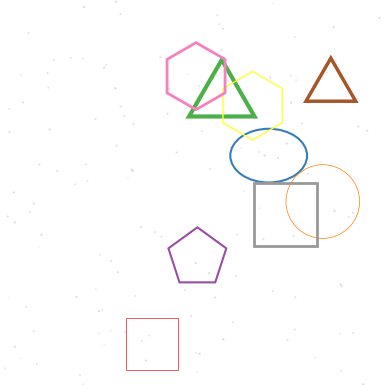[{"shape": "square", "thickness": 0.5, "radius": 0.34, "center": [0.395, 0.106]}, {"shape": "oval", "thickness": 1.5, "radius": 0.5, "center": [0.698, 0.596]}, {"shape": "triangle", "thickness": 3, "radius": 0.49, "center": [0.576, 0.747]}, {"shape": "pentagon", "thickness": 1.5, "radius": 0.4, "center": [0.513, 0.331]}, {"shape": "circle", "thickness": 0.5, "radius": 0.48, "center": [0.838, 0.477]}, {"shape": "hexagon", "thickness": 1, "radius": 0.44, "center": [0.656, 0.726]}, {"shape": "triangle", "thickness": 2.5, "radius": 0.37, "center": [0.859, 0.774]}, {"shape": "hexagon", "thickness": 2, "radius": 0.43, "center": [0.509, 0.802]}, {"shape": "square", "thickness": 2, "radius": 0.41, "center": [0.742, 0.443]}]